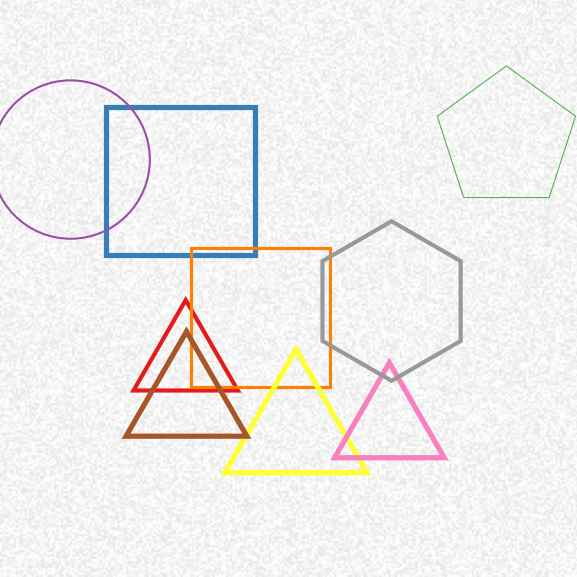[{"shape": "triangle", "thickness": 2, "radius": 0.52, "center": [0.322, 0.375]}, {"shape": "square", "thickness": 2.5, "radius": 0.64, "center": [0.312, 0.686]}, {"shape": "pentagon", "thickness": 0.5, "radius": 0.63, "center": [0.877, 0.759]}, {"shape": "circle", "thickness": 1, "radius": 0.69, "center": [0.122, 0.723]}, {"shape": "square", "thickness": 1.5, "radius": 0.6, "center": [0.452, 0.45]}, {"shape": "triangle", "thickness": 2.5, "radius": 0.71, "center": [0.512, 0.252]}, {"shape": "triangle", "thickness": 2.5, "radius": 0.6, "center": [0.323, 0.304]}, {"shape": "triangle", "thickness": 2.5, "radius": 0.55, "center": [0.674, 0.261]}, {"shape": "hexagon", "thickness": 2, "radius": 0.69, "center": [0.678, 0.478]}]